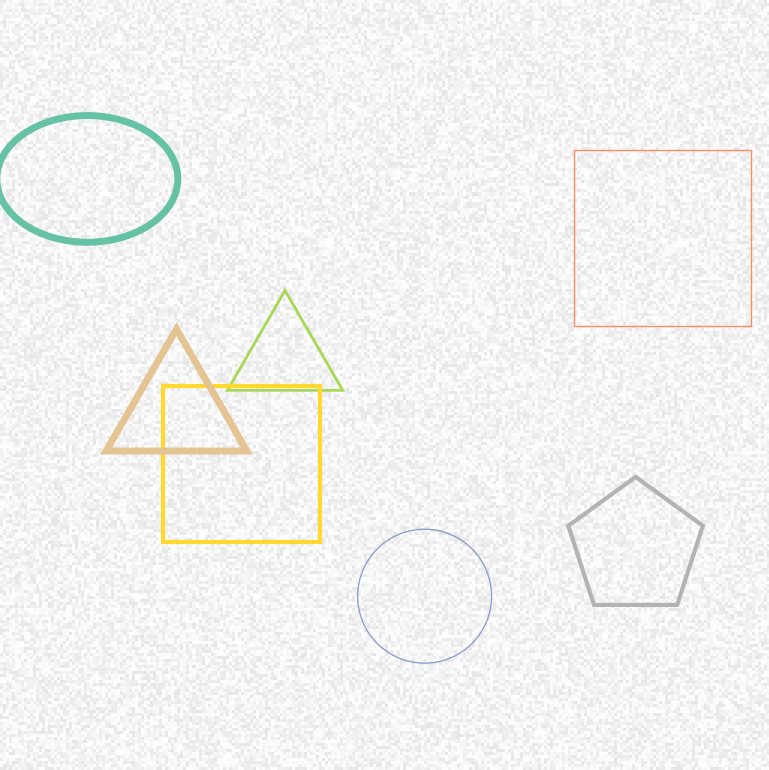[{"shape": "oval", "thickness": 2.5, "radius": 0.59, "center": [0.113, 0.768]}, {"shape": "square", "thickness": 0.5, "radius": 0.57, "center": [0.86, 0.691]}, {"shape": "circle", "thickness": 0.5, "radius": 0.43, "center": [0.551, 0.226]}, {"shape": "triangle", "thickness": 1, "radius": 0.43, "center": [0.37, 0.536]}, {"shape": "square", "thickness": 1.5, "radius": 0.51, "center": [0.314, 0.398]}, {"shape": "triangle", "thickness": 2.5, "radius": 0.53, "center": [0.229, 0.467]}, {"shape": "pentagon", "thickness": 1.5, "radius": 0.46, "center": [0.825, 0.289]}]